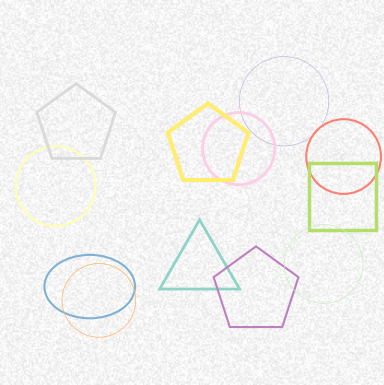[{"shape": "triangle", "thickness": 2, "radius": 0.6, "center": [0.518, 0.309]}, {"shape": "circle", "thickness": 1.5, "radius": 0.52, "center": [0.144, 0.517]}, {"shape": "circle", "thickness": 0.5, "radius": 0.58, "center": [0.738, 0.737]}, {"shape": "circle", "thickness": 1.5, "radius": 0.49, "center": [0.893, 0.593]}, {"shape": "oval", "thickness": 1.5, "radius": 0.59, "center": [0.233, 0.256]}, {"shape": "circle", "thickness": 0.5, "radius": 0.48, "center": [0.257, 0.22]}, {"shape": "square", "thickness": 2.5, "radius": 0.44, "center": [0.89, 0.489]}, {"shape": "circle", "thickness": 2, "radius": 0.47, "center": [0.62, 0.614]}, {"shape": "pentagon", "thickness": 2, "radius": 0.54, "center": [0.198, 0.675]}, {"shape": "pentagon", "thickness": 1.5, "radius": 0.58, "center": [0.665, 0.244]}, {"shape": "circle", "thickness": 0.5, "radius": 0.51, "center": [0.841, 0.314]}, {"shape": "pentagon", "thickness": 3, "radius": 0.55, "center": [0.541, 0.621]}]